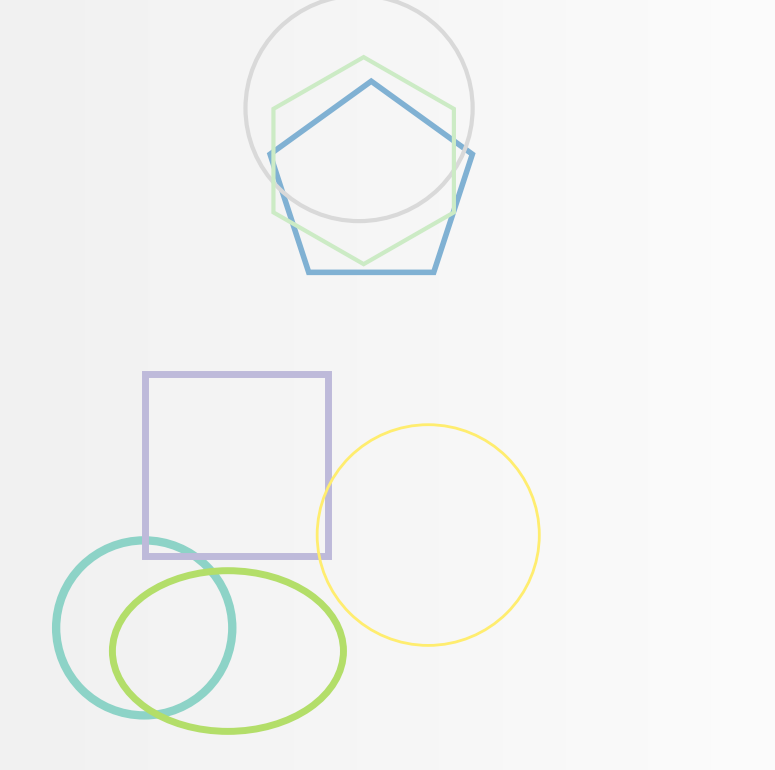[{"shape": "circle", "thickness": 3, "radius": 0.57, "center": [0.186, 0.185]}, {"shape": "square", "thickness": 2.5, "radius": 0.59, "center": [0.306, 0.396]}, {"shape": "pentagon", "thickness": 2, "radius": 0.69, "center": [0.479, 0.757]}, {"shape": "oval", "thickness": 2.5, "radius": 0.75, "center": [0.294, 0.154]}, {"shape": "circle", "thickness": 1.5, "radius": 0.73, "center": [0.463, 0.859]}, {"shape": "hexagon", "thickness": 1.5, "radius": 0.67, "center": [0.469, 0.791]}, {"shape": "circle", "thickness": 1, "radius": 0.72, "center": [0.553, 0.305]}]